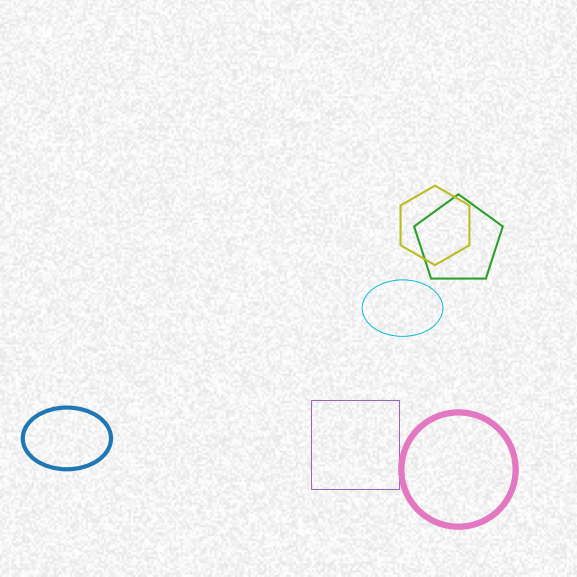[{"shape": "oval", "thickness": 2, "radius": 0.38, "center": [0.116, 0.24]}, {"shape": "pentagon", "thickness": 1, "radius": 0.4, "center": [0.794, 0.582]}, {"shape": "square", "thickness": 0.5, "radius": 0.38, "center": [0.614, 0.23]}, {"shape": "circle", "thickness": 3, "radius": 0.49, "center": [0.794, 0.186]}, {"shape": "hexagon", "thickness": 1, "radius": 0.34, "center": [0.753, 0.609]}, {"shape": "oval", "thickness": 0.5, "radius": 0.35, "center": [0.697, 0.466]}]